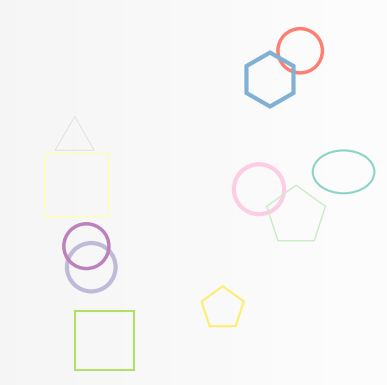[{"shape": "oval", "thickness": 1.5, "radius": 0.4, "center": [0.887, 0.554]}, {"shape": "square", "thickness": 1, "radius": 0.41, "center": [0.196, 0.521]}, {"shape": "circle", "thickness": 3, "radius": 0.31, "center": [0.236, 0.306]}, {"shape": "circle", "thickness": 2.5, "radius": 0.29, "center": [0.775, 0.868]}, {"shape": "hexagon", "thickness": 3, "radius": 0.35, "center": [0.697, 0.793]}, {"shape": "square", "thickness": 1.5, "radius": 0.38, "center": [0.269, 0.115]}, {"shape": "circle", "thickness": 3, "radius": 0.32, "center": [0.668, 0.508]}, {"shape": "triangle", "thickness": 0.5, "radius": 0.29, "center": [0.193, 0.639]}, {"shape": "circle", "thickness": 2.5, "radius": 0.29, "center": [0.223, 0.361]}, {"shape": "pentagon", "thickness": 1, "radius": 0.4, "center": [0.764, 0.439]}, {"shape": "pentagon", "thickness": 1.5, "radius": 0.29, "center": [0.575, 0.199]}]